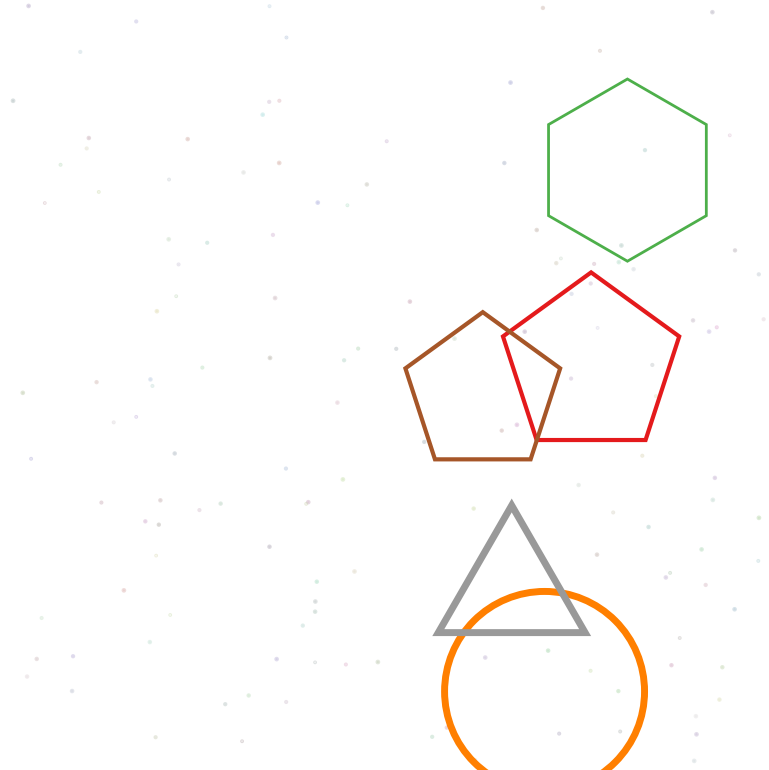[{"shape": "pentagon", "thickness": 1.5, "radius": 0.6, "center": [0.768, 0.526]}, {"shape": "hexagon", "thickness": 1, "radius": 0.59, "center": [0.815, 0.779]}, {"shape": "circle", "thickness": 2.5, "radius": 0.65, "center": [0.707, 0.102]}, {"shape": "pentagon", "thickness": 1.5, "radius": 0.53, "center": [0.627, 0.489]}, {"shape": "triangle", "thickness": 2.5, "radius": 0.55, "center": [0.665, 0.233]}]